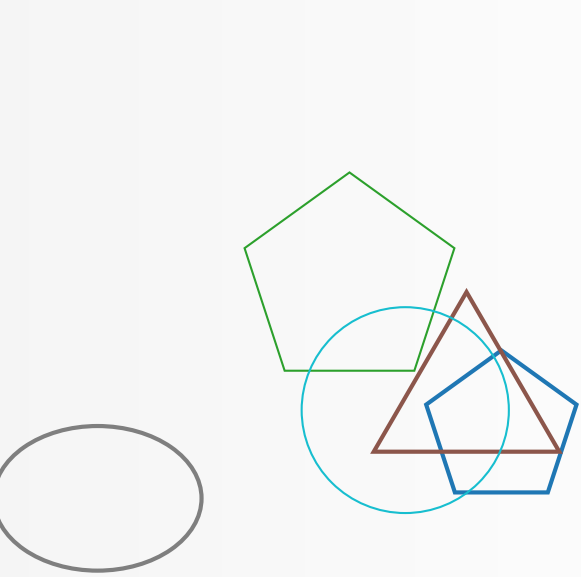[{"shape": "pentagon", "thickness": 2, "radius": 0.68, "center": [0.863, 0.256]}, {"shape": "pentagon", "thickness": 1, "radius": 0.95, "center": [0.601, 0.511]}, {"shape": "triangle", "thickness": 2, "radius": 0.92, "center": [0.803, 0.309]}, {"shape": "oval", "thickness": 2, "radius": 0.89, "center": [0.168, 0.136]}, {"shape": "circle", "thickness": 1, "radius": 0.89, "center": [0.697, 0.289]}]